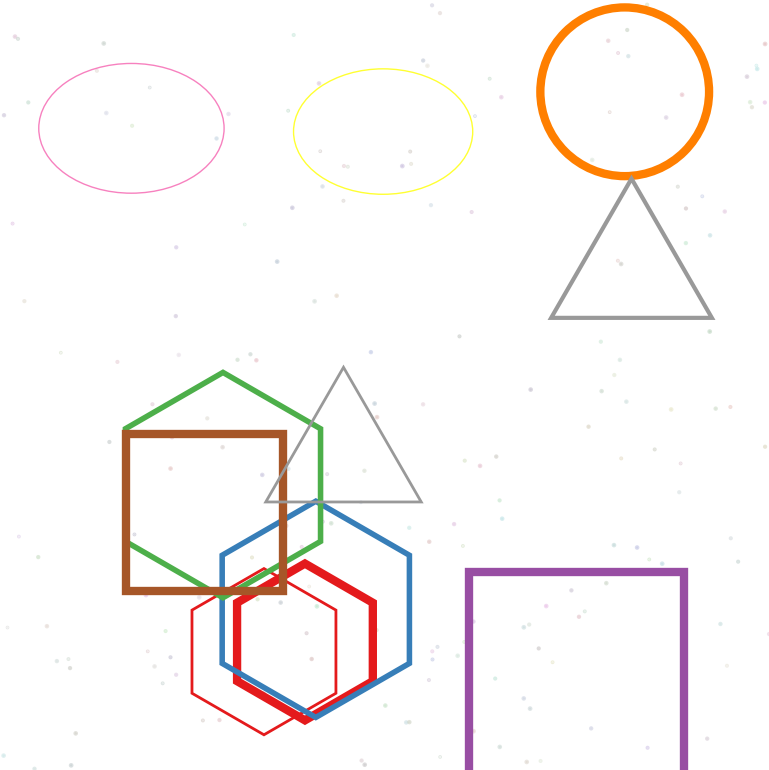[{"shape": "hexagon", "thickness": 1, "radius": 0.54, "center": [0.343, 0.154]}, {"shape": "hexagon", "thickness": 3, "radius": 0.51, "center": [0.396, 0.166]}, {"shape": "hexagon", "thickness": 2, "radius": 0.7, "center": [0.41, 0.209]}, {"shape": "hexagon", "thickness": 2, "radius": 0.73, "center": [0.29, 0.37]}, {"shape": "square", "thickness": 3, "radius": 0.7, "center": [0.749, 0.118]}, {"shape": "circle", "thickness": 3, "radius": 0.55, "center": [0.811, 0.881]}, {"shape": "oval", "thickness": 0.5, "radius": 0.58, "center": [0.498, 0.829]}, {"shape": "square", "thickness": 3, "radius": 0.51, "center": [0.266, 0.334]}, {"shape": "oval", "thickness": 0.5, "radius": 0.6, "center": [0.171, 0.833]}, {"shape": "triangle", "thickness": 1, "radius": 0.58, "center": [0.446, 0.406]}, {"shape": "triangle", "thickness": 1.5, "radius": 0.6, "center": [0.82, 0.647]}]